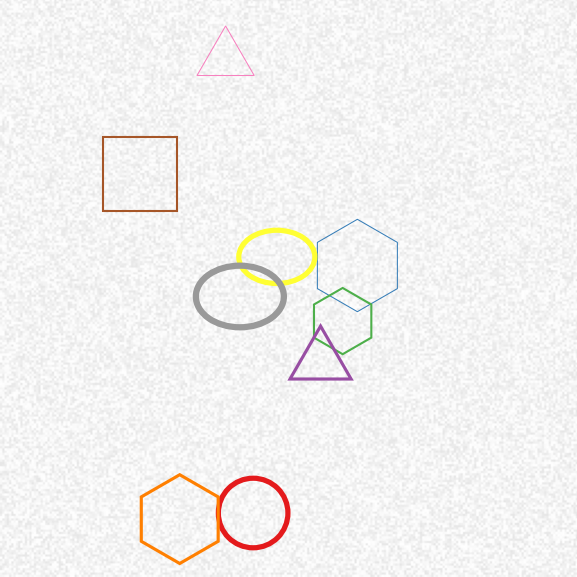[{"shape": "circle", "thickness": 2.5, "radius": 0.3, "center": [0.438, 0.111]}, {"shape": "hexagon", "thickness": 0.5, "radius": 0.4, "center": [0.619, 0.539]}, {"shape": "hexagon", "thickness": 1, "radius": 0.29, "center": [0.593, 0.443]}, {"shape": "triangle", "thickness": 1.5, "radius": 0.31, "center": [0.555, 0.373]}, {"shape": "hexagon", "thickness": 1.5, "radius": 0.38, "center": [0.311, 0.1]}, {"shape": "oval", "thickness": 2.5, "radius": 0.33, "center": [0.479, 0.554]}, {"shape": "square", "thickness": 1, "radius": 0.32, "center": [0.242, 0.697]}, {"shape": "triangle", "thickness": 0.5, "radius": 0.29, "center": [0.391, 0.897]}, {"shape": "oval", "thickness": 3, "radius": 0.38, "center": [0.415, 0.486]}]